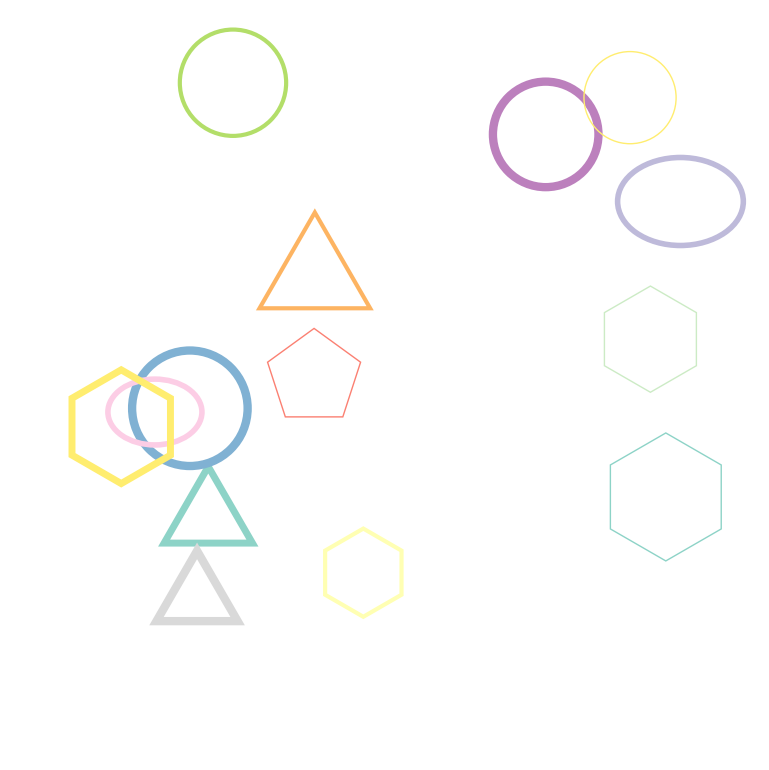[{"shape": "hexagon", "thickness": 0.5, "radius": 0.42, "center": [0.865, 0.355]}, {"shape": "triangle", "thickness": 2.5, "radius": 0.33, "center": [0.27, 0.328]}, {"shape": "hexagon", "thickness": 1.5, "radius": 0.29, "center": [0.472, 0.256]}, {"shape": "oval", "thickness": 2, "radius": 0.41, "center": [0.884, 0.738]}, {"shape": "pentagon", "thickness": 0.5, "radius": 0.32, "center": [0.408, 0.51]}, {"shape": "circle", "thickness": 3, "radius": 0.38, "center": [0.247, 0.47]}, {"shape": "triangle", "thickness": 1.5, "radius": 0.41, "center": [0.409, 0.641]}, {"shape": "circle", "thickness": 1.5, "radius": 0.35, "center": [0.303, 0.893]}, {"shape": "oval", "thickness": 2, "radius": 0.31, "center": [0.201, 0.465]}, {"shape": "triangle", "thickness": 3, "radius": 0.3, "center": [0.256, 0.224]}, {"shape": "circle", "thickness": 3, "radius": 0.34, "center": [0.709, 0.825]}, {"shape": "hexagon", "thickness": 0.5, "radius": 0.34, "center": [0.845, 0.56]}, {"shape": "circle", "thickness": 0.5, "radius": 0.3, "center": [0.818, 0.873]}, {"shape": "hexagon", "thickness": 2.5, "radius": 0.37, "center": [0.157, 0.446]}]